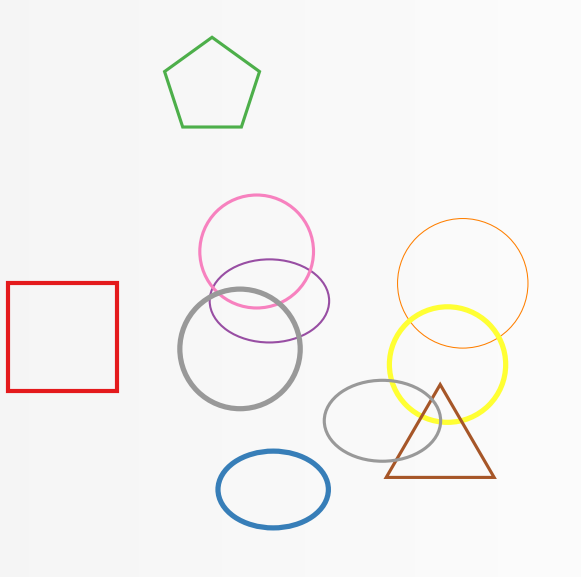[{"shape": "square", "thickness": 2, "radius": 0.47, "center": [0.107, 0.415]}, {"shape": "oval", "thickness": 2.5, "radius": 0.47, "center": [0.47, 0.152]}, {"shape": "pentagon", "thickness": 1.5, "radius": 0.43, "center": [0.365, 0.849]}, {"shape": "oval", "thickness": 1, "radius": 0.51, "center": [0.464, 0.478]}, {"shape": "circle", "thickness": 0.5, "radius": 0.56, "center": [0.796, 0.509]}, {"shape": "circle", "thickness": 2.5, "radius": 0.5, "center": [0.77, 0.368]}, {"shape": "triangle", "thickness": 1.5, "radius": 0.54, "center": [0.757, 0.226]}, {"shape": "circle", "thickness": 1.5, "radius": 0.49, "center": [0.442, 0.564]}, {"shape": "oval", "thickness": 1.5, "radius": 0.5, "center": [0.658, 0.271]}, {"shape": "circle", "thickness": 2.5, "radius": 0.52, "center": [0.413, 0.395]}]